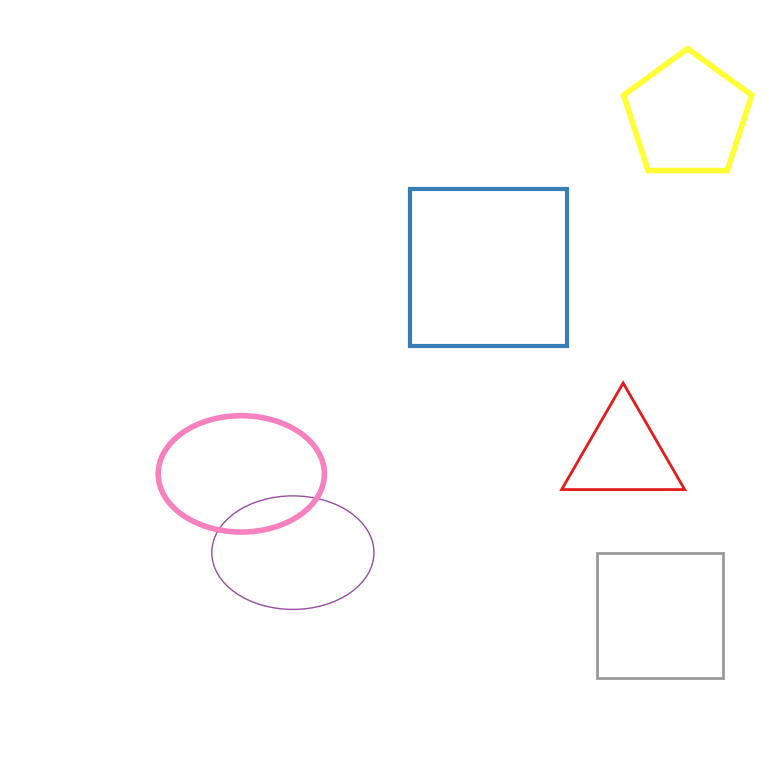[{"shape": "triangle", "thickness": 1, "radius": 0.46, "center": [0.809, 0.41]}, {"shape": "square", "thickness": 1.5, "radius": 0.51, "center": [0.634, 0.653]}, {"shape": "oval", "thickness": 0.5, "radius": 0.53, "center": [0.38, 0.282]}, {"shape": "pentagon", "thickness": 2, "radius": 0.44, "center": [0.893, 0.849]}, {"shape": "oval", "thickness": 2, "radius": 0.54, "center": [0.313, 0.385]}, {"shape": "square", "thickness": 1, "radius": 0.41, "center": [0.857, 0.2]}]